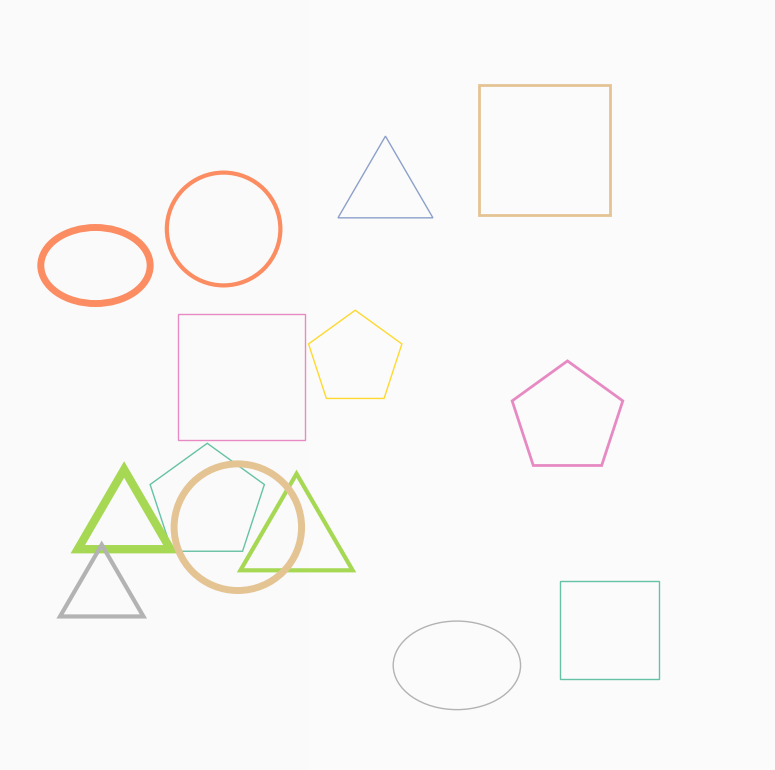[{"shape": "pentagon", "thickness": 0.5, "radius": 0.39, "center": [0.267, 0.347]}, {"shape": "square", "thickness": 0.5, "radius": 0.32, "center": [0.786, 0.182]}, {"shape": "oval", "thickness": 2.5, "radius": 0.35, "center": [0.123, 0.655]}, {"shape": "circle", "thickness": 1.5, "radius": 0.37, "center": [0.289, 0.703]}, {"shape": "triangle", "thickness": 0.5, "radius": 0.35, "center": [0.497, 0.752]}, {"shape": "pentagon", "thickness": 1, "radius": 0.38, "center": [0.732, 0.456]}, {"shape": "square", "thickness": 0.5, "radius": 0.41, "center": [0.311, 0.51]}, {"shape": "triangle", "thickness": 1.5, "radius": 0.42, "center": [0.383, 0.301]}, {"shape": "triangle", "thickness": 3, "radius": 0.35, "center": [0.16, 0.321]}, {"shape": "pentagon", "thickness": 0.5, "radius": 0.32, "center": [0.458, 0.534]}, {"shape": "circle", "thickness": 2.5, "radius": 0.41, "center": [0.307, 0.315]}, {"shape": "square", "thickness": 1, "radius": 0.42, "center": [0.703, 0.805]}, {"shape": "oval", "thickness": 0.5, "radius": 0.41, "center": [0.59, 0.136]}, {"shape": "triangle", "thickness": 1.5, "radius": 0.31, "center": [0.131, 0.23]}]